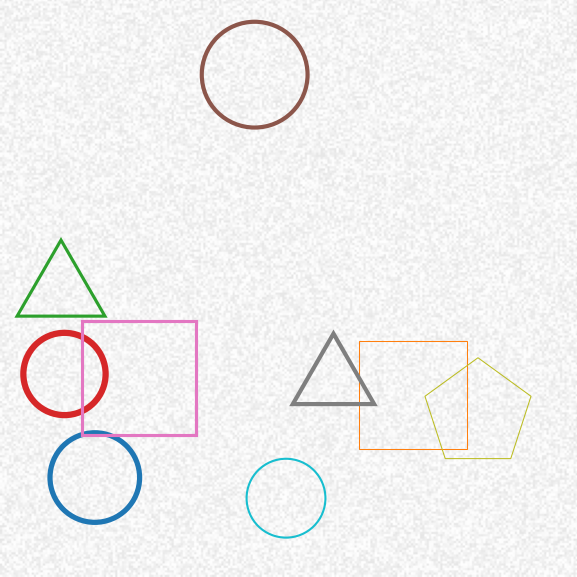[{"shape": "circle", "thickness": 2.5, "radius": 0.39, "center": [0.164, 0.172]}, {"shape": "square", "thickness": 0.5, "radius": 0.47, "center": [0.716, 0.315]}, {"shape": "triangle", "thickness": 1.5, "radius": 0.44, "center": [0.106, 0.496]}, {"shape": "circle", "thickness": 3, "radius": 0.36, "center": [0.112, 0.352]}, {"shape": "circle", "thickness": 2, "radius": 0.46, "center": [0.441, 0.87]}, {"shape": "square", "thickness": 1.5, "radius": 0.5, "center": [0.241, 0.345]}, {"shape": "triangle", "thickness": 2, "radius": 0.41, "center": [0.577, 0.34]}, {"shape": "pentagon", "thickness": 0.5, "radius": 0.48, "center": [0.828, 0.283]}, {"shape": "circle", "thickness": 1, "radius": 0.34, "center": [0.495, 0.136]}]